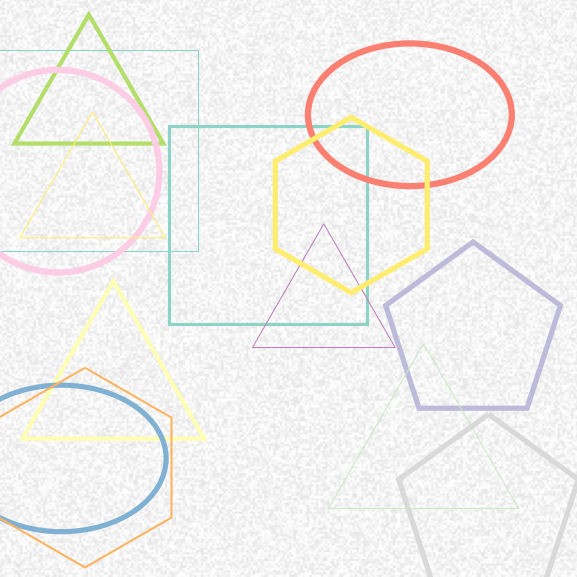[{"shape": "square", "thickness": 1.5, "radius": 0.86, "center": [0.464, 0.609]}, {"shape": "square", "thickness": 0.5, "radius": 0.87, "center": [0.169, 0.739]}, {"shape": "triangle", "thickness": 2, "radius": 0.91, "center": [0.196, 0.331]}, {"shape": "pentagon", "thickness": 2.5, "radius": 0.8, "center": [0.819, 0.421]}, {"shape": "oval", "thickness": 3, "radius": 0.88, "center": [0.71, 0.8]}, {"shape": "oval", "thickness": 2.5, "radius": 0.91, "center": [0.106, 0.205]}, {"shape": "hexagon", "thickness": 1, "radius": 0.86, "center": [0.147, 0.189]}, {"shape": "triangle", "thickness": 2, "radius": 0.74, "center": [0.154, 0.825]}, {"shape": "circle", "thickness": 3, "radius": 0.88, "center": [0.101, 0.703]}, {"shape": "pentagon", "thickness": 2.5, "radius": 0.82, "center": [0.846, 0.118]}, {"shape": "triangle", "thickness": 0.5, "radius": 0.71, "center": [0.561, 0.469]}, {"shape": "triangle", "thickness": 0.5, "radius": 0.95, "center": [0.733, 0.214]}, {"shape": "hexagon", "thickness": 2.5, "radius": 0.76, "center": [0.608, 0.644]}, {"shape": "triangle", "thickness": 0.5, "radius": 0.73, "center": [0.16, 0.66]}]